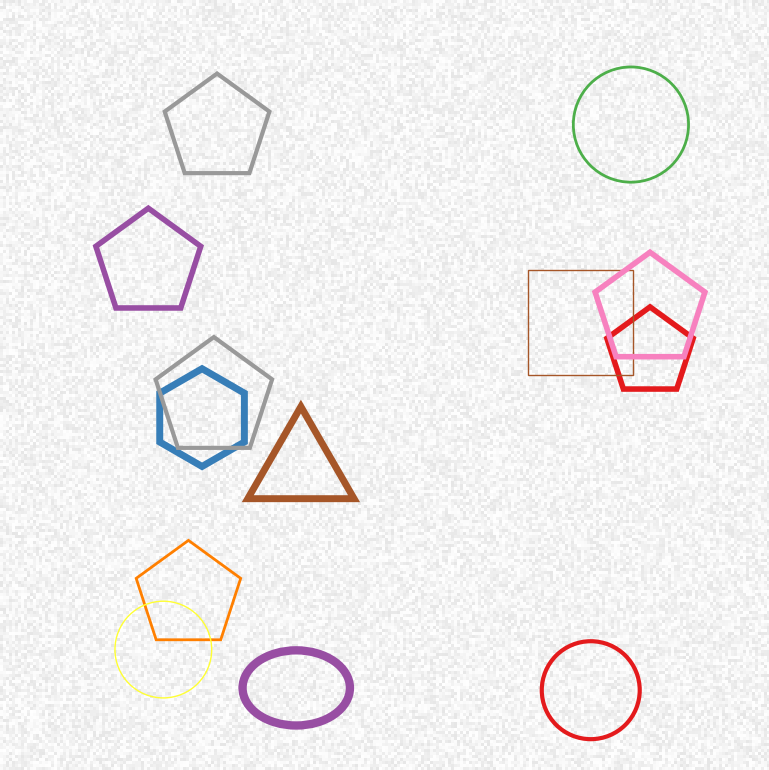[{"shape": "circle", "thickness": 1.5, "radius": 0.32, "center": [0.767, 0.104]}, {"shape": "pentagon", "thickness": 2, "radius": 0.29, "center": [0.844, 0.542]}, {"shape": "hexagon", "thickness": 2.5, "radius": 0.32, "center": [0.262, 0.458]}, {"shape": "circle", "thickness": 1, "radius": 0.37, "center": [0.819, 0.838]}, {"shape": "pentagon", "thickness": 2, "radius": 0.36, "center": [0.193, 0.658]}, {"shape": "oval", "thickness": 3, "radius": 0.35, "center": [0.385, 0.107]}, {"shape": "pentagon", "thickness": 1, "radius": 0.36, "center": [0.245, 0.227]}, {"shape": "circle", "thickness": 0.5, "radius": 0.31, "center": [0.212, 0.156]}, {"shape": "triangle", "thickness": 2.5, "radius": 0.4, "center": [0.391, 0.392]}, {"shape": "square", "thickness": 0.5, "radius": 0.34, "center": [0.753, 0.581]}, {"shape": "pentagon", "thickness": 2, "radius": 0.37, "center": [0.844, 0.597]}, {"shape": "pentagon", "thickness": 1.5, "radius": 0.36, "center": [0.282, 0.833]}, {"shape": "pentagon", "thickness": 1.5, "radius": 0.4, "center": [0.278, 0.483]}]